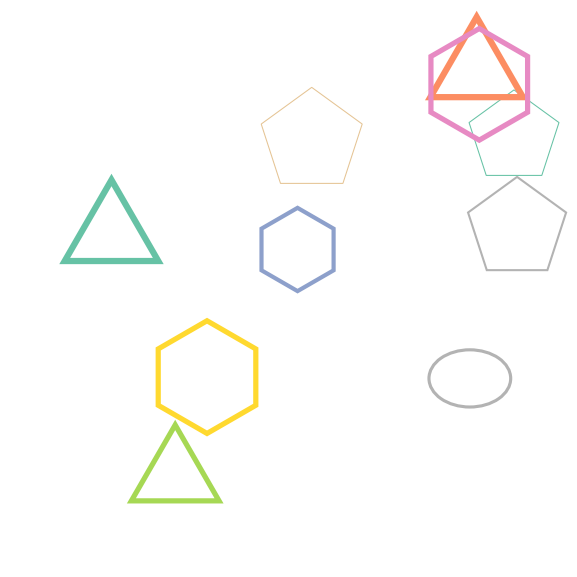[{"shape": "triangle", "thickness": 3, "radius": 0.47, "center": [0.193, 0.594]}, {"shape": "pentagon", "thickness": 0.5, "radius": 0.41, "center": [0.89, 0.762]}, {"shape": "triangle", "thickness": 3, "radius": 0.46, "center": [0.825, 0.877]}, {"shape": "hexagon", "thickness": 2, "radius": 0.36, "center": [0.515, 0.567]}, {"shape": "hexagon", "thickness": 2.5, "radius": 0.48, "center": [0.83, 0.853]}, {"shape": "triangle", "thickness": 2.5, "radius": 0.44, "center": [0.303, 0.176]}, {"shape": "hexagon", "thickness": 2.5, "radius": 0.49, "center": [0.358, 0.346]}, {"shape": "pentagon", "thickness": 0.5, "radius": 0.46, "center": [0.54, 0.756]}, {"shape": "oval", "thickness": 1.5, "radius": 0.35, "center": [0.814, 0.344]}, {"shape": "pentagon", "thickness": 1, "radius": 0.45, "center": [0.895, 0.604]}]